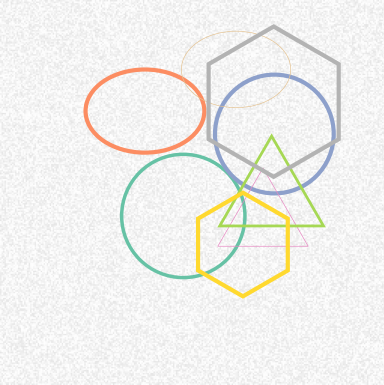[{"shape": "circle", "thickness": 2.5, "radius": 0.8, "center": [0.476, 0.439]}, {"shape": "oval", "thickness": 3, "radius": 0.77, "center": [0.376, 0.711]}, {"shape": "circle", "thickness": 3, "radius": 0.77, "center": [0.713, 0.652]}, {"shape": "triangle", "thickness": 0.5, "radius": 0.68, "center": [0.683, 0.428]}, {"shape": "triangle", "thickness": 2, "radius": 0.78, "center": [0.705, 0.491]}, {"shape": "hexagon", "thickness": 3, "radius": 0.67, "center": [0.631, 0.365]}, {"shape": "oval", "thickness": 0.5, "radius": 0.71, "center": [0.613, 0.82]}, {"shape": "hexagon", "thickness": 3, "radius": 0.98, "center": [0.711, 0.736]}]